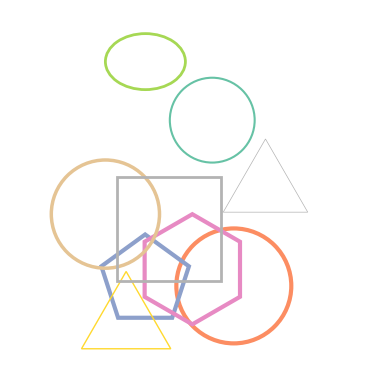[{"shape": "circle", "thickness": 1.5, "radius": 0.55, "center": [0.551, 0.688]}, {"shape": "circle", "thickness": 3, "radius": 0.75, "center": [0.607, 0.257]}, {"shape": "pentagon", "thickness": 3, "radius": 0.6, "center": [0.377, 0.271]}, {"shape": "hexagon", "thickness": 3, "radius": 0.72, "center": [0.5, 0.301]}, {"shape": "oval", "thickness": 2, "radius": 0.52, "center": [0.378, 0.84]}, {"shape": "triangle", "thickness": 1, "radius": 0.67, "center": [0.328, 0.161]}, {"shape": "circle", "thickness": 2.5, "radius": 0.7, "center": [0.274, 0.444]}, {"shape": "square", "thickness": 2, "radius": 0.67, "center": [0.439, 0.404]}, {"shape": "triangle", "thickness": 0.5, "radius": 0.63, "center": [0.69, 0.512]}]